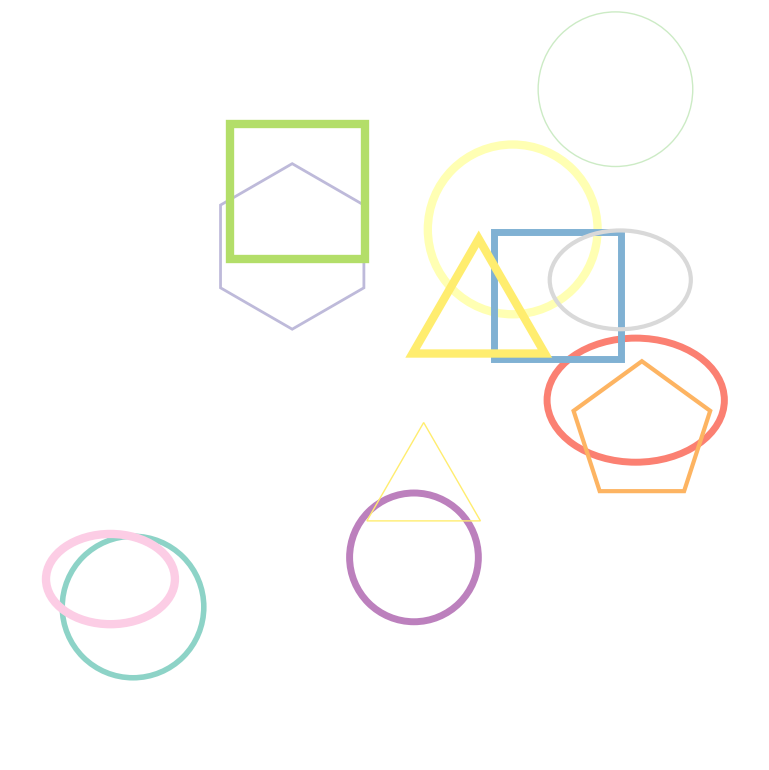[{"shape": "circle", "thickness": 2, "radius": 0.46, "center": [0.173, 0.212]}, {"shape": "circle", "thickness": 3, "radius": 0.55, "center": [0.666, 0.702]}, {"shape": "hexagon", "thickness": 1, "radius": 0.54, "center": [0.379, 0.68]}, {"shape": "oval", "thickness": 2.5, "radius": 0.58, "center": [0.826, 0.48]}, {"shape": "square", "thickness": 2.5, "radius": 0.41, "center": [0.724, 0.616]}, {"shape": "pentagon", "thickness": 1.5, "radius": 0.47, "center": [0.834, 0.438]}, {"shape": "square", "thickness": 3, "radius": 0.44, "center": [0.386, 0.751]}, {"shape": "oval", "thickness": 3, "radius": 0.42, "center": [0.143, 0.248]}, {"shape": "oval", "thickness": 1.5, "radius": 0.46, "center": [0.806, 0.637]}, {"shape": "circle", "thickness": 2.5, "radius": 0.42, "center": [0.538, 0.276]}, {"shape": "circle", "thickness": 0.5, "radius": 0.5, "center": [0.799, 0.884]}, {"shape": "triangle", "thickness": 0.5, "radius": 0.43, "center": [0.55, 0.366]}, {"shape": "triangle", "thickness": 3, "radius": 0.5, "center": [0.622, 0.591]}]